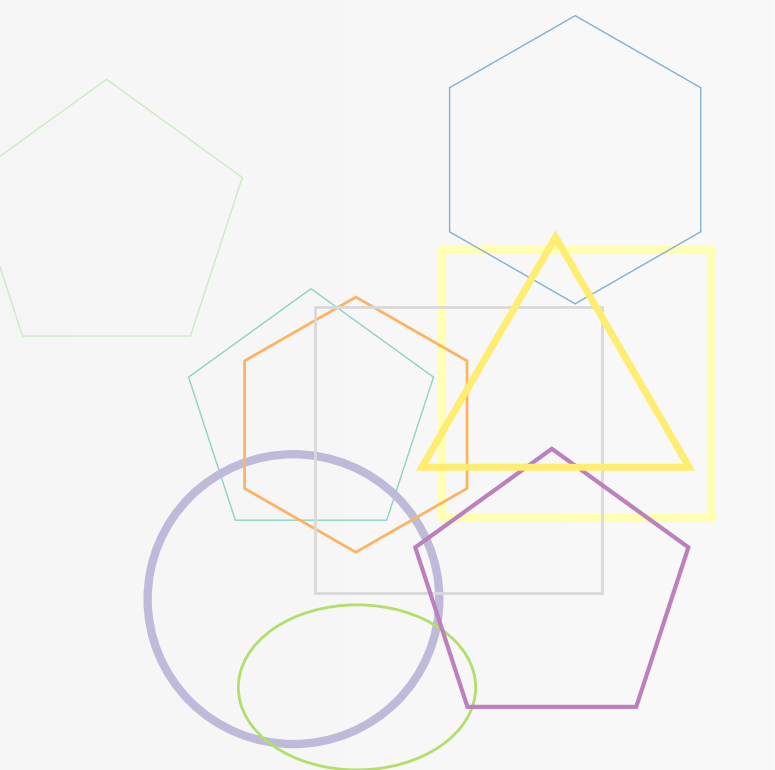[{"shape": "pentagon", "thickness": 0.5, "radius": 0.83, "center": [0.401, 0.459]}, {"shape": "square", "thickness": 3, "radius": 0.87, "center": [0.744, 0.501]}, {"shape": "circle", "thickness": 3, "radius": 0.94, "center": [0.379, 0.222]}, {"shape": "hexagon", "thickness": 0.5, "radius": 0.94, "center": [0.742, 0.793]}, {"shape": "hexagon", "thickness": 1, "radius": 0.83, "center": [0.459, 0.448]}, {"shape": "oval", "thickness": 1, "radius": 0.77, "center": [0.461, 0.107]}, {"shape": "square", "thickness": 1, "radius": 0.93, "center": [0.591, 0.416]}, {"shape": "pentagon", "thickness": 1.5, "radius": 0.93, "center": [0.712, 0.232]}, {"shape": "pentagon", "thickness": 0.5, "radius": 0.92, "center": [0.137, 0.713]}, {"shape": "triangle", "thickness": 2.5, "radius": 1.0, "center": [0.717, 0.493]}]